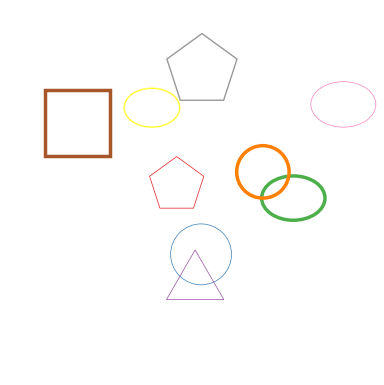[{"shape": "pentagon", "thickness": 0.5, "radius": 0.37, "center": [0.459, 0.519]}, {"shape": "circle", "thickness": 0.5, "radius": 0.4, "center": [0.522, 0.339]}, {"shape": "oval", "thickness": 2.5, "radius": 0.41, "center": [0.762, 0.485]}, {"shape": "triangle", "thickness": 0.5, "radius": 0.43, "center": [0.507, 0.265]}, {"shape": "circle", "thickness": 2.5, "radius": 0.34, "center": [0.683, 0.554]}, {"shape": "oval", "thickness": 1, "radius": 0.36, "center": [0.394, 0.72]}, {"shape": "square", "thickness": 2.5, "radius": 0.43, "center": [0.201, 0.681]}, {"shape": "oval", "thickness": 0.5, "radius": 0.42, "center": [0.892, 0.729]}, {"shape": "pentagon", "thickness": 1, "radius": 0.48, "center": [0.525, 0.817]}]